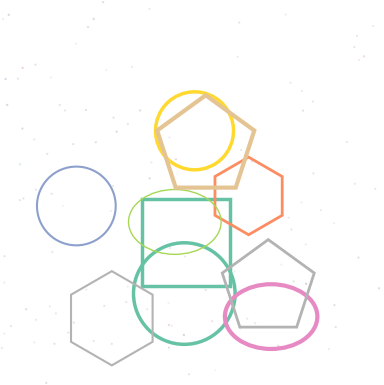[{"shape": "square", "thickness": 2.5, "radius": 0.57, "center": [0.483, 0.37]}, {"shape": "circle", "thickness": 2.5, "radius": 0.66, "center": [0.479, 0.238]}, {"shape": "hexagon", "thickness": 2, "radius": 0.5, "center": [0.646, 0.491]}, {"shape": "circle", "thickness": 1.5, "radius": 0.51, "center": [0.198, 0.465]}, {"shape": "oval", "thickness": 3, "radius": 0.6, "center": [0.704, 0.178]}, {"shape": "oval", "thickness": 1, "radius": 0.6, "center": [0.454, 0.424]}, {"shape": "circle", "thickness": 2.5, "radius": 0.51, "center": [0.505, 0.66]}, {"shape": "pentagon", "thickness": 3, "radius": 0.66, "center": [0.534, 0.62]}, {"shape": "hexagon", "thickness": 1.5, "radius": 0.61, "center": [0.29, 0.173]}, {"shape": "pentagon", "thickness": 2, "radius": 0.63, "center": [0.697, 0.252]}]